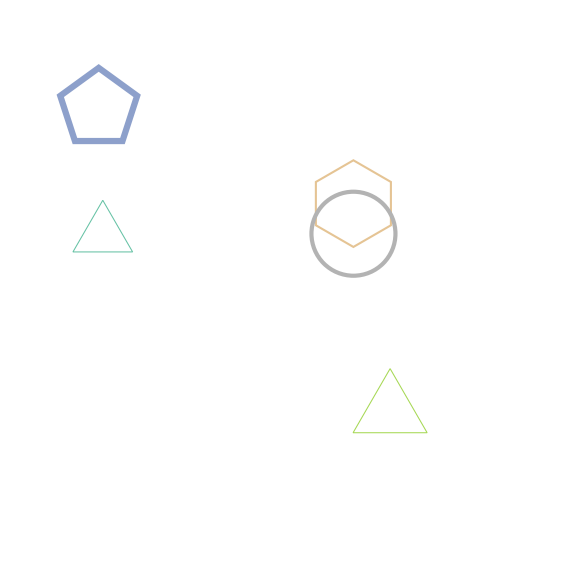[{"shape": "triangle", "thickness": 0.5, "radius": 0.3, "center": [0.178, 0.593]}, {"shape": "pentagon", "thickness": 3, "radius": 0.35, "center": [0.171, 0.812]}, {"shape": "triangle", "thickness": 0.5, "radius": 0.37, "center": [0.676, 0.287]}, {"shape": "hexagon", "thickness": 1, "radius": 0.38, "center": [0.612, 0.647]}, {"shape": "circle", "thickness": 2, "radius": 0.36, "center": [0.612, 0.594]}]